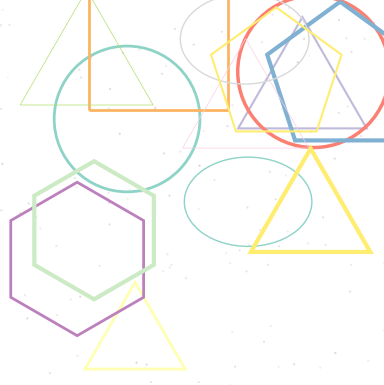[{"shape": "circle", "thickness": 2, "radius": 0.95, "center": [0.33, 0.691]}, {"shape": "oval", "thickness": 1, "radius": 0.83, "center": [0.644, 0.476]}, {"shape": "triangle", "thickness": 2, "radius": 0.75, "center": [0.351, 0.117]}, {"shape": "triangle", "thickness": 1.5, "radius": 0.96, "center": [0.786, 0.763]}, {"shape": "circle", "thickness": 2.5, "radius": 0.99, "center": [0.815, 0.814]}, {"shape": "pentagon", "thickness": 3, "radius": 1.0, "center": [0.884, 0.796]}, {"shape": "square", "thickness": 2, "radius": 0.9, "center": [0.412, 0.895]}, {"shape": "triangle", "thickness": 0.5, "radius": 1.0, "center": [0.225, 0.827]}, {"shape": "triangle", "thickness": 0.5, "radius": 0.95, "center": [0.638, 0.71]}, {"shape": "oval", "thickness": 1, "radius": 0.84, "center": [0.635, 0.899]}, {"shape": "hexagon", "thickness": 2, "radius": 1.0, "center": [0.2, 0.327]}, {"shape": "hexagon", "thickness": 3, "radius": 0.9, "center": [0.244, 0.402]}, {"shape": "triangle", "thickness": 3, "radius": 0.9, "center": [0.807, 0.435]}, {"shape": "pentagon", "thickness": 1.5, "radius": 0.89, "center": [0.718, 0.803]}]